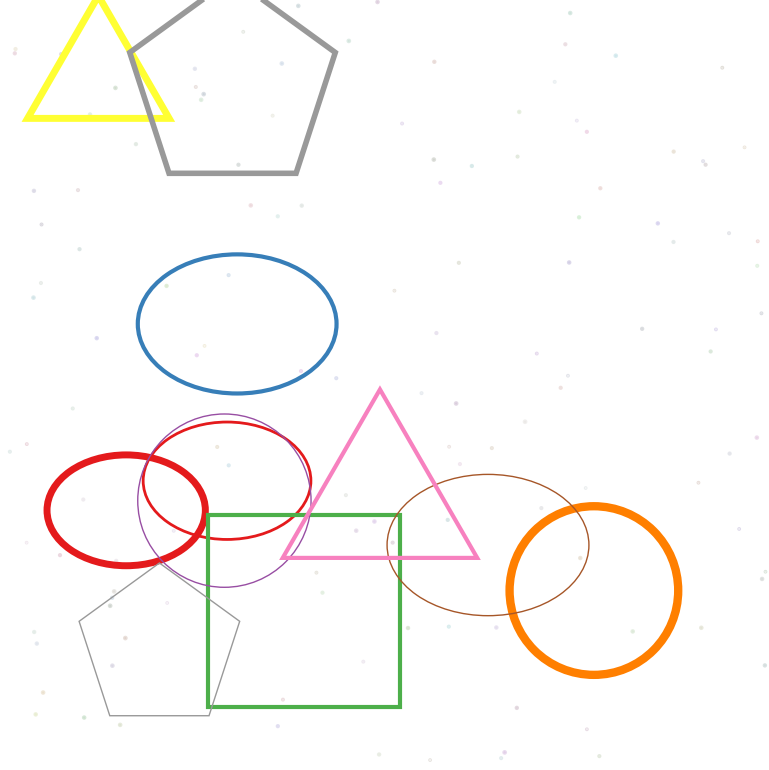[{"shape": "oval", "thickness": 1, "radius": 0.54, "center": [0.295, 0.376]}, {"shape": "oval", "thickness": 2.5, "radius": 0.51, "center": [0.164, 0.337]}, {"shape": "oval", "thickness": 1.5, "radius": 0.65, "center": [0.308, 0.579]}, {"shape": "square", "thickness": 1.5, "radius": 0.62, "center": [0.394, 0.206]}, {"shape": "circle", "thickness": 0.5, "radius": 0.56, "center": [0.291, 0.35]}, {"shape": "circle", "thickness": 3, "radius": 0.55, "center": [0.771, 0.233]}, {"shape": "triangle", "thickness": 2.5, "radius": 0.53, "center": [0.128, 0.899]}, {"shape": "oval", "thickness": 0.5, "radius": 0.66, "center": [0.634, 0.292]}, {"shape": "triangle", "thickness": 1.5, "radius": 0.73, "center": [0.493, 0.348]}, {"shape": "pentagon", "thickness": 0.5, "radius": 0.55, "center": [0.207, 0.159]}, {"shape": "pentagon", "thickness": 2, "radius": 0.7, "center": [0.302, 0.888]}]